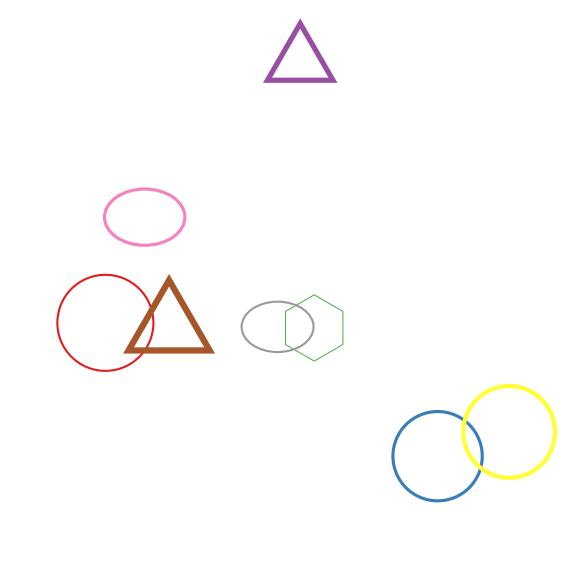[{"shape": "circle", "thickness": 1, "radius": 0.42, "center": [0.182, 0.44]}, {"shape": "circle", "thickness": 1.5, "radius": 0.39, "center": [0.758, 0.209]}, {"shape": "hexagon", "thickness": 0.5, "radius": 0.29, "center": [0.544, 0.431]}, {"shape": "triangle", "thickness": 2.5, "radius": 0.33, "center": [0.52, 0.893]}, {"shape": "circle", "thickness": 2, "radius": 0.4, "center": [0.882, 0.251]}, {"shape": "triangle", "thickness": 3, "radius": 0.41, "center": [0.293, 0.433]}, {"shape": "oval", "thickness": 1.5, "radius": 0.35, "center": [0.251, 0.623]}, {"shape": "oval", "thickness": 1, "radius": 0.31, "center": [0.481, 0.433]}]